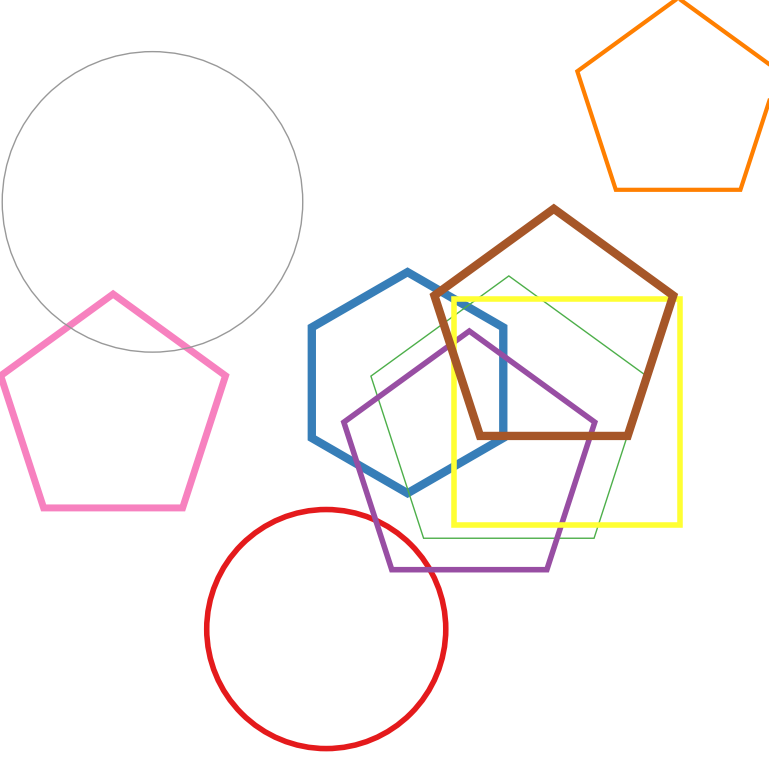[{"shape": "circle", "thickness": 2, "radius": 0.78, "center": [0.424, 0.183]}, {"shape": "hexagon", "thickness": 3, "radius": 0.72, "center": [0.529, 0.503]}, {"shape": "pentagon", "thickness": 0.5, "radius": 0.94, "center": [0.661, 0.453]}, {"shape": "pentagon", "thickness": 2, "radius": 0.86, "center": [0.609, 0.399]}, {"shape": "pentagon", "thickness": 1.5, "radius": 0.69, "center": [0.881, 0.865]}, {"shape": "square", "thickness": 2, "radius": 0.73, "center": [0.737, 0.465]}, {"shape": "pentagon", "thickness": 3, "radius": 0.82, "center": [0.719, 0.566]}, {"shape": "pentagon", "thickness": 2.5, "radius": 0.77, "center": [0.147, 0.465]}, {"shape": "circle", "thickness": 0.5, "radius": 0.98, "center": [0.198, 0.738]}]